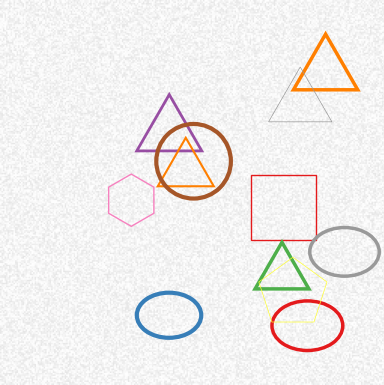[{"shape": "square", "thickness": 1, "radius": 0.42, "center": [0.737, 0.462]}, {"shape": "oval", "thickness": 2.5, "radius": 0.46, "center": [0.798, 0.154]}, {"shape": "oval", "thickness": 3, "radius": 0.42, "center": [0.439, 0.181]}, {"shape": "triangle", "thickness": 2.5, "radius": 0.4, "center": [0.732, 0.29]}, {"shape": "triangle", "thickness": 2, "radius": 0.49, "center": [0.44, 0.657]}, {"shape": "triangle", "thickness": 1.5, "radius": 0.42, "center": [0.483, 0.558]}, {"shape": "triangle", "thickness": 2.5, "radius": 0.48, "center": [0.846, 0.815]}, {"shape": "pentagon", "thickness": 0.5, "radius": 0.47, "center": [0.761, 0.239]}, {"shape": "circle", "thickness": 3, "radius": 0.48, "center": [0.503, 0.581]}, {"shape": "hexagon", "thickness": 1, "radius": 0.34, "center": [0.341, 0.48]}, {"shape": "oval", "thickness": 2.5, "radius": 0.45, "center": [0.895, 0.346]}, {"shape": "triangle", "thickness": 0.5, "radius": 0.47, "center": [0.78, 0.731]}]